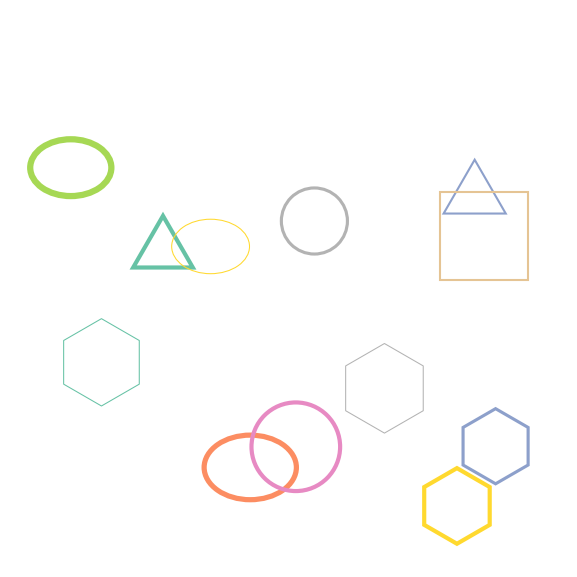[{"shape": "triangle", "thickness": 2, "radius": 0.3, "center": [0.282, 0.566]}, {"shape": "hexagon", "thickness": 0.5, "radius": 0.38, "center": [0.176, 0.372]}, {"shape": "oval", "thickness": 2.5, "radius": 0.4, "center": [0.433, 0.19]}, {"shape": "hexagon", "thickness": 1.5, "radius": 0.33, "center": [0.858, 0.226]}, {"shape": "triangle", "thickness": 1, "radius": 0.31, "center": [0.822, 0.66]}, {"shape": "circle", "thickness": 2, "radius": 0.38, "center": [0.512, 0.226]}, {"shape": "oval", "thickness": 3, "radius": 0.35, "center": [0.123, 0.709]}, {"shape": "oval", "thickness": 0.5, "radius": 0.34, "center": [0.365, 0.572]}, {"shape": "hexagon", "thickness": 2, "radius": 0.33, "center": [0.791, 0.123]}, {"shape": "square", "thickness": 1, "radius": 0.38, "center": [0.839, 0.591]}, {"shape": "circle", "thickness": 1.5, "radius": 0.29, "center": [0.544, 0.616]}, {"shape": "hexagon", "thickness": 0.5, "radius": 0.39, "center": [0.666, 0.327]}]